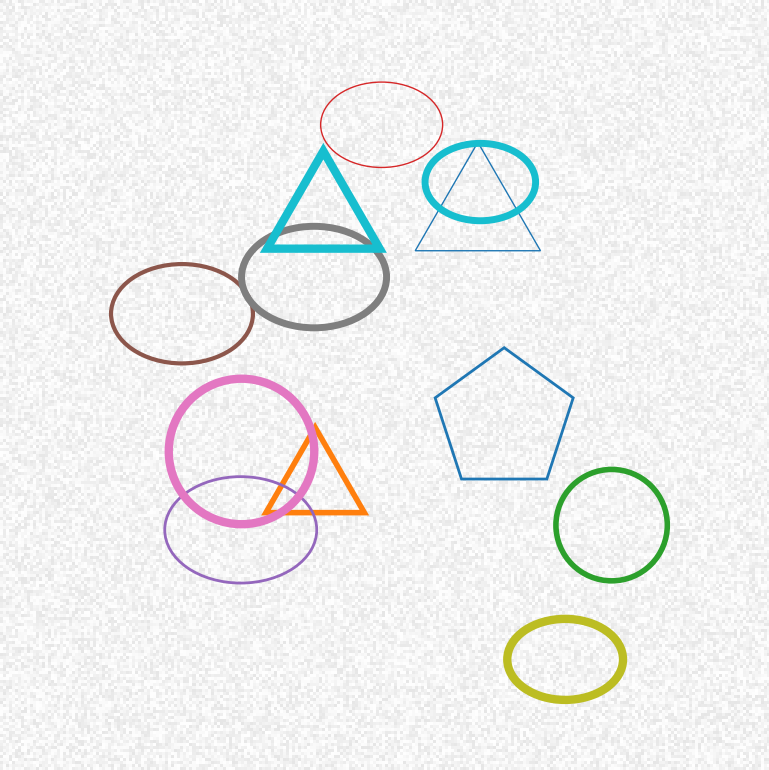[{"shape": "triangle", "thickness": 0.5, "radius": 0.47, "center": [0.621, 0.721]}, {"shape": "pentagon", "thickness": 1, "radius": 0.47, "center": [0.655, 0.454]}, {"shape": "triangle", "thickness": 2, "radius": 0.37, "center": [0.409, 0.371]}, {"shape": "circle", "thickness": 2, "radius": 0.36, "center": [0.794, 0.318]}, {"shape": "oval", "thickness": 0.5, "radius": 0.4, "center": [0.496, 0.838]}, {"shape": "oval", "thickness": 1, "radius": 0.49, "center": [0.313, 0.312]}, {"shape": "oval", "thickness": 1.5, "radius": 0.46, "center": [0.236, 0.593]}, {"shape": "circle", "thickness": 3, "radius": 0.47, "center": [0.314, 0.414]}, {"shape": "oval", "thickness": 2.5, "radius": 0.47, "center": [0.408, 0.64]}, {"shape": "oval", "thickness": 3, "radius": 0.38, "center": [0.734, 0.144]}, {"shape": "oval", "thickness": 2.5, "radius": 0.36, "center": [0.624, 0.764]}, {"shape": "triangle", "thickness": 3, "radius": 0.42, "center": [0.42, 0.719]}]